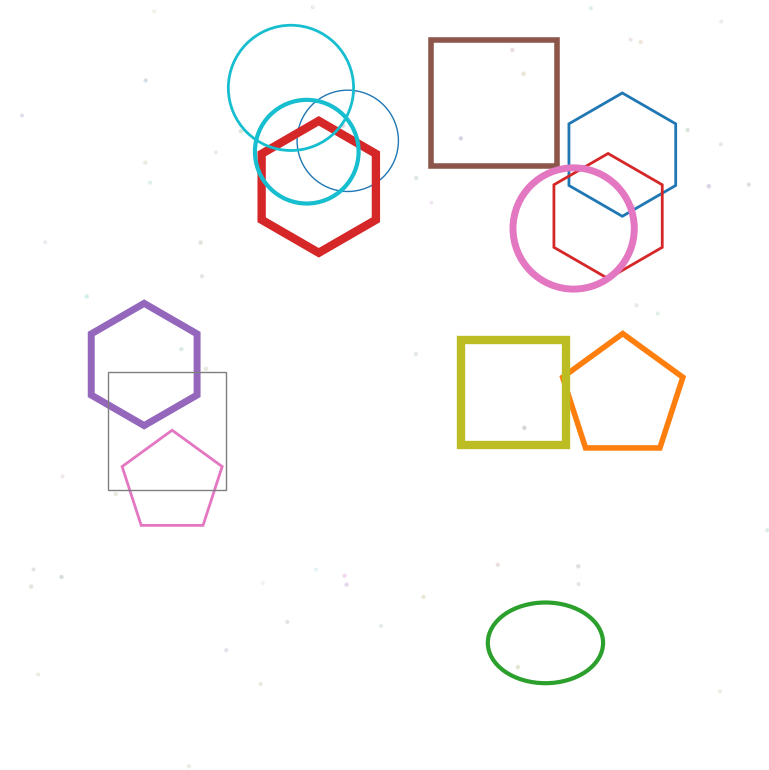[{"shape": "circle", "thickness": 0.5, "radius": 0.33, "center": [0.452, 0.817]}, {"shape": "hexagon", "thickness": 1, "radius": 0.4, "center": [0.808, 0.799]}, {"shape": "pentagon", "thickness": 2, "radius": 0.41, "center": [0.809, 0.485]}, {"shape": "oval", "thickness": 1.5, "radius": 0.37, "center": [0.708, 0.165]}, {"shape": "hexagon", "thickness": 3, "radius": 0.43, "center": [0.414, 0.757]}, {"shape": "hexagon", "thickness": 1, "radius": 0.41, "center": [0.79, 0.719]}, {"shape": "hexagon", "thickness": 2.5, "radius": 0.4, "center": [0.187, 0.527]}, {"shape": "square", "thickness": 2, "radius": 0.41, "center": [0.641, 0.866]}, {"shape": "circle", "thickness": 2.5, "radius": 0.39, "center": [0.745, 0.703]}, {"shape": "pentagon", "thickness": 1, "radius": 0.34, "center": [0.224, 0.373]}, {"shape": "square", "thickness": 0.5, "radius": 0.38, "center": [0.217, 0.44]}, {"shape": "square", "thickness": 3, "radius": 0.34, "center": [0.667, 0.491]}, {"shape": "circle", "thickness": 1, "radius": 0.41, "center": [0.378, 0.886]}, {"shape": "circle", "thickness": 1.5, "radius": 0.34, "center": [0.398, 0.803]}]